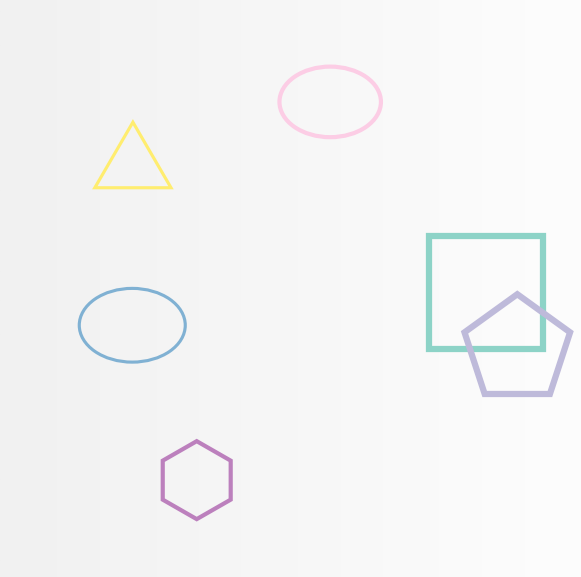[{"shape": "square", "thickness": 3, "radius": 0.49, "center": [0.836, 0.493]}, {"shape": "pentagon", "thickness": 3, "radius": 0.48, "center": [0.89, 0.394]}, {"shape": "oval", "thickness": 1.5, "radius": 0.46, "center": [0.228, 0.436]}, {"shape": "oval", "thickness": 2, "radius": 0.44, "center": [0.568, 0.823]}, {"shape": "hexagon", "thickness": 2, "radius": 0.34, "center": [0.338, 0.168]}, {"shape": "triangle", "thickness": 1.5, "radius": 0.38, "center": [0.229, 0.712]}]